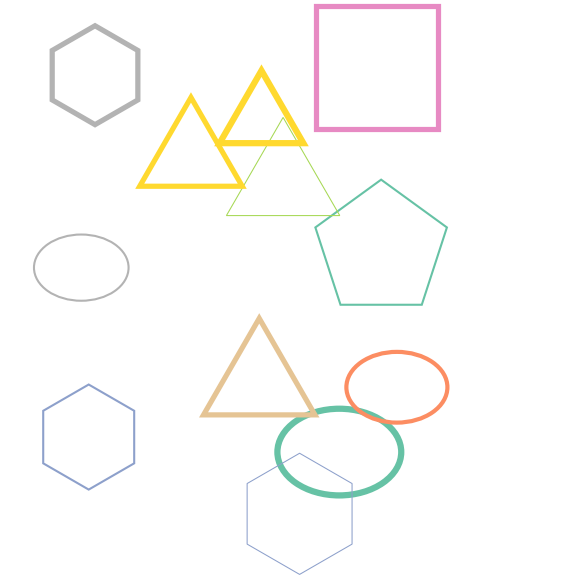[{"shape": "pentagon", "thickness": 1, "radius": 0.6, "center": [0.66, 0.568]}, {"shape": "oval", "thickness": 3, "radius": 0.54, "center": [0.588, 0.216]}, {"shape": "oval", "thickness": 2, "radius": 0.44, "center": [0.687, 0.329]}, {"shape": "hexagon", "thickness": 1, "radius": 0.45, "center": [0.154, 0.242]}, {"shape": "hexagon", "thickness": 0.5, "radius": 0.52, "center": [0.519, 0.109]}, {"shape": "square", "thickness": 2.5, "radius": 0.53, "center": [0.652, 0.882]}, {"shape": "triangle", "thickness": 0.5, "radius": 0.57, "center": [0.49, 0.682]}, {"shape": "triangle", "thickness": 3, "radius": 0.42, "center": [0.453, 0.793]}, {"shape": "triangle", "thickness": 2.5, "radius": 0.51, "center": [0.331, 0.728]}, {"shape": "triangle", "thickness": 2.5, "radius": 0.56, "center": [0.449, 0.336]}, {"shape": "hexagon", "thickness": 2.5, "radius": 0.43, "center": [0.165, 0.869]}, {"shape": "oval", "thickness": 1, "radius": 0.41, "center": [0.141, 0.536]}]